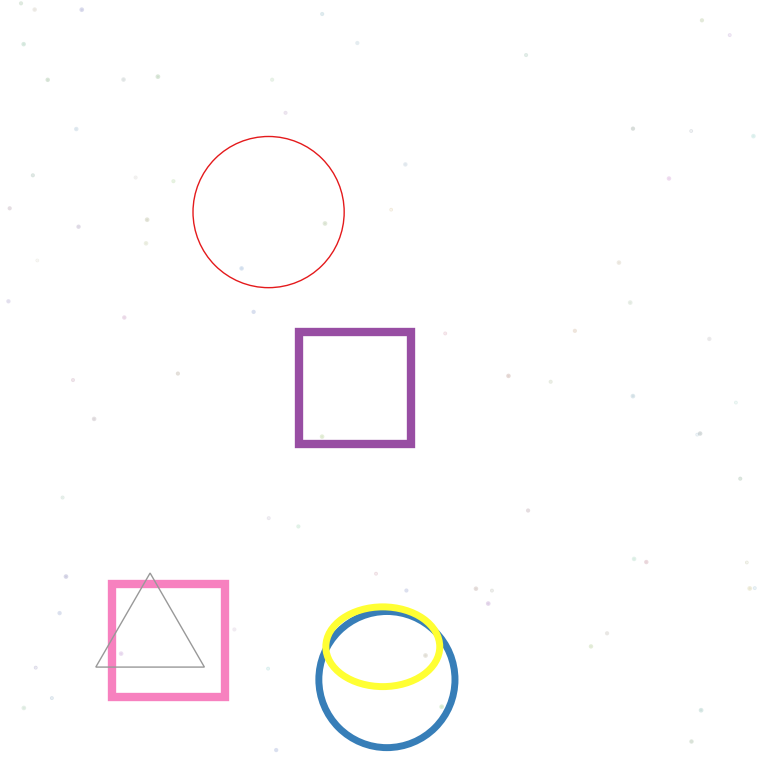[{"shape": "circle", "thickness": 0.5, "radius": 0.49, "center": [0.349, 0.725]}, {"shape": "circle", "thickness": 2.5, "radius": 0.44, "center": [0.502, 0.117]}, {"shape": "square", "thickness": 3, "radius": 0.36, "center": [0.461, 0.496]}, {"shape": "oval", "thickness": 2.5, "radius": 0.37, "center": [0.497, 0.16]}, {"shape": "square", "thickness": 3, "radius": 0.37, "center": [0.219, 0.168]}, {"shape": "triangle", "thickness": 0.5, "radius": 0.41, "center": [0.195, 0.174]}]